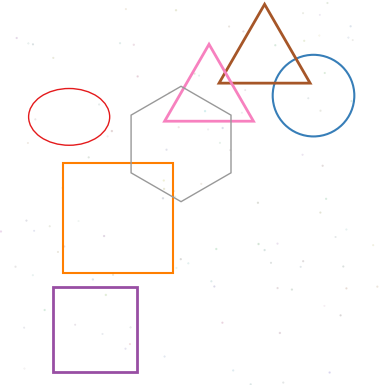[{"shape": "oval", "thickness": 1, "radius": 0.53, "center": [0.18, 0.696]}, {"shape": "circle", "thickness": 1.5, "radius": 0.53, "center": [0.814, 0.752]}, {"shape": "square", "thickness": 2, "radius": 0.55, "center": [0.246, 0.144]}, {"shape": "square", "thickness": 1.5, "radius": 0.72, "center": [0.306, 0.435]}, {"shape": "triangle", "thickness": 2, "radius": 0.68, "center": [0.687, 0.852]}, {"shape": "triangle", "thickness": 2, "radius": 0.67, "center": [0.543, 0.752]}, {"shape": "hexagon", "thickness": 1, "radius": 0.75, "center": [0.47, 0.626]}]